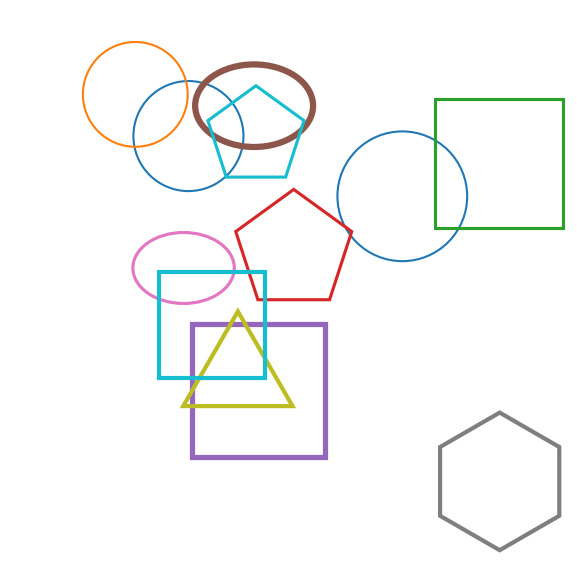[{"shape": "circle", "thickness": 1, "radius": 0.48, "center": [0.326, 0.764]}, {"shape": "circle", "thickness": 1, "radius": 0.56, "center": [0.697, 0.659]}, {"shape": "circle", "thickness": 1, "radius": 0.45, "center": [0.234, 0.836]}, {"shape": "square", "thickness": 1.5, "radius": 0.56, "center": [0.864, 0.716]}, {"shape": "pentagon", "thickness": 1.5, "radius": 0.53, "center": [0.509, 0.566]}, {"shape": "square", "thickness": 2.5, "radius": 0.58, "center": [0.448, 0.322]}, {"shape": "oval", "thickness": 3, "radius": 0.51, "center": [0.44, 0.816]}, {"shape": "oval", "thickness": 1.5, "radius": 0.44, "center": [0.318, 0.535]}, {"shape": "hexagon", "thickness": 2, "radius": 0.6, "center": [0.865, 0.166]}, {"shape": "triangle", "thickness": 2, "radius": 0.55, "center": [0.412, 0.351]}, {"shape": "pentagon", "thickness": 1.5, "radius": 0.44, "center": [0.443, 0.763]}, {"shape": "square", "thickness": 2, "radius": 0.46, "center": [0.367, 0.436]}]